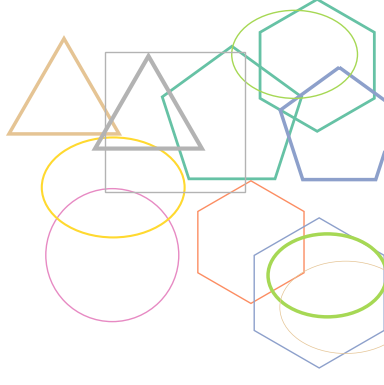[{"shape": "pentagon", "thickness": 2, "radius": 0.95, "center": [0.602, 0.69]}, {"shape": "hexagon", "thickness": 2, "radius": 0.86, "center": [0.824, 0.83]}, {"shape": "hexagon", "thickness": 1, "radius": 0.8, "center": [0.652, 0.371]}, {"shape": "hexagon", "thickness": 1, "radius": 0.97, "center": [0.829, 0.239]}, {"shape": "pentagon", "thickness": 2.5, "radius": 0.81, "center": [0.881, 0.664]}, {"shape": "circle", "thickness": 1, "radius": 0.86, "center": [0.292, 0.337]}, {"shape": "oval", "thickness": 1, "radius": 0.82, "center": [0.765, 0.859]}, {"shape": "oval", "thickness": 2.5, "radius": 0.77, "center": [0.85, 0.285]}, {"shape": "oval", "thickness": 1.5, "radius": 0.93, "center": [0.294, 0.513]}, {"shape": "oval", "thickness": 0.5, "radius": 0.86, "center": [0.898, 0.202]}, {"shape": "triangle", "thickness": 2.5, "radius": 0.83, "center": [0.166, 0.735]}, {"shape": "square", "thickness": 1, "radius": 0.91, "center": [0.454, 0.684]}, {"shape": "triangle", "thickness": 3, "radius": 0.8, "center": [0.386, 0.694]}]